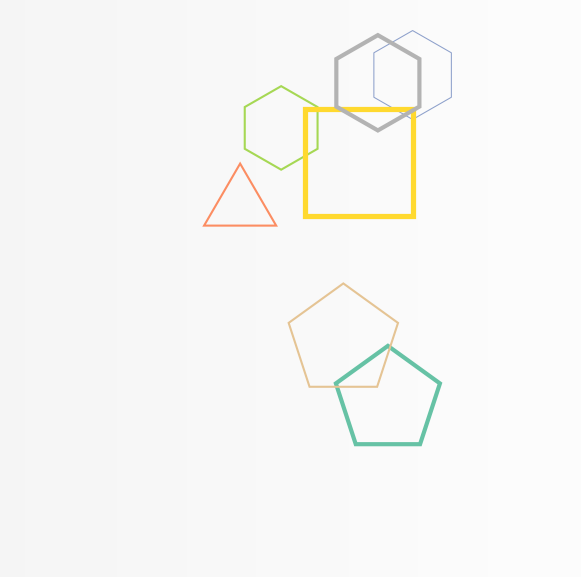[{"shape": "pentagon", "thickness": 2, "radius": 0.47, "center": [0.667, 0.306]}, {"shape": "triangle", "thickness": 1, "radius": 0.36, "center": [0.413, 0.644]}, {"shape": "hexagon", "thickness": 0.5, "radius": 0.38, "center": [0.71, 0.869]}, {"shape": "hexagon", "thickness": 1, "radius": 0.36, "center": [0.484, 0.778]}, {"shape": "square", "thickness": 2.5, "radius": 0.46, "center": [0.618, 0.718]}, {"shape": "pentagon", "thickness": 1, "radius": 0.49, "center": [0.591, 0.409]}, {"shape": "hexagon", "thickness": 2, "radius": 0.41, "center": [0.65, 0.856]}]